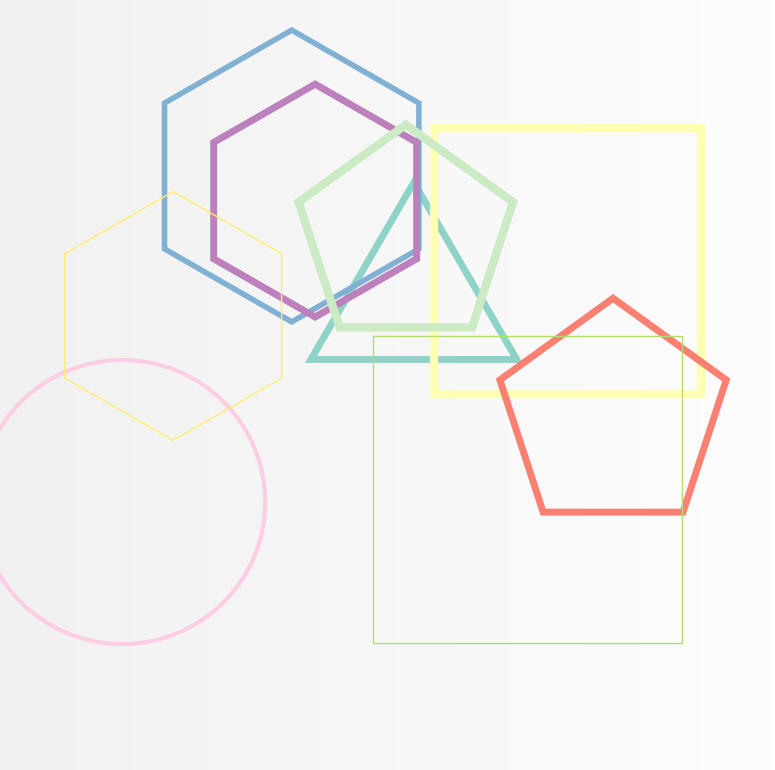[{"shape": "triangle", "thickness": 2.5, "radius": 0.77, "center": [0.534, 0.61]}, {"shape": "square", "thickness": 3, "radius": 0.86, "center": [0.732, 0.661]}, {"shape": "pentagon", "thickness": 2.5, "radius": 0.77, "center": [0.791, 0.459]}, {"shape": "hexagon", "thickness": 2, "radius": 0.95, "center": [0.376, 0.771]}, {"shape": "square", "thickness": 0.5, "radius": 1.0, "center": [0.68, 0.364]}, {"shape": "circle", "thickness": 1.5, "radius": 0.92, "center": [0.158, 0.348]}, {"shape": "hexagon", "thickness": 2.5, "radius": 0.76, "center": [0.407, 0.739]}, {"shape": "pentagon", "thickness": 3, "radius": 0.73, "center": [0.524, 0.693]}, {"shape": "hexagon", "thickness": 0.5, "radius": 0.81, "center": [0.223, 0.59]}]